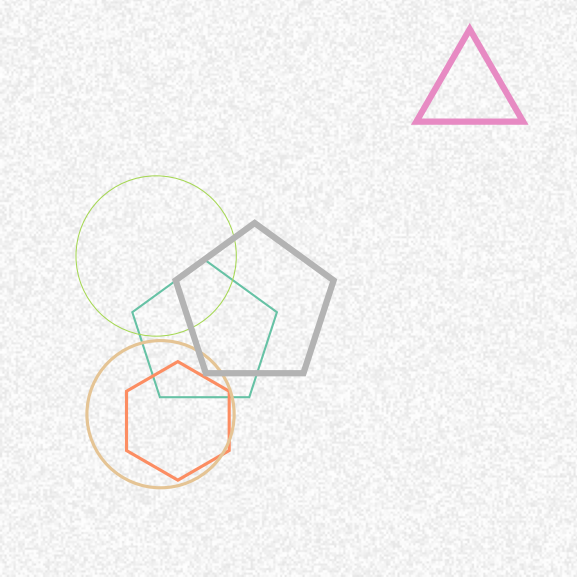[{"shape": "pentagon", "thickness": 1, "radius": 0.66, "center": [0.354, 0.418]}, {"shape": "hexagon", "thickness": 1.5, "radius": 0.51, "center": [0.308, 0.27]}, {"shape": "triangle", "thickness": 3, "radius": 0.53, "center": [0.813, 0.842]}, {"shape": "circle", "thickness": 0.5, "radius": 0.69, "center": [0.27, 0.556]}, {"shape": "circle", "thickness": 1.5, "radius": 0.64, "center": [0.278, 0.282]}, {"shape": "pentagon", "thickness": 3, "radius": 0.72, "center": [0.441, 0.469]}]